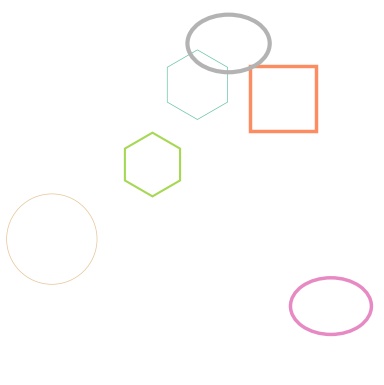[{"shape": "hexagon", "thickness": 0.5, "radius": 0.45, "center": [0.513, 0.78]}, {"shape": "square", "thickness": 2.5, "radius": 0.42, "center": [0.735, 0.743]}, {"shape": "oval", "thickness": 2.5, "radius": 0.53, "center": [0.86, 0.205]}, {"shape": "hexagon", "thickness": 1.5, "radius": 0.41, "center": [0.396, 0.573]}, {"shape": "circle", "thickness": 0.5, "radius": 0.59, "center": [0.135, 0.379]}, {"shape": "oval", "thickness": 3, "radius": 0.53, "center": [0.594, 0.887]}]